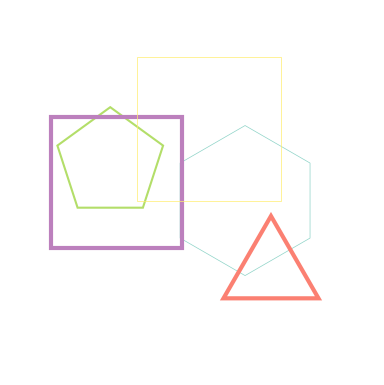[{"shape": "hexagon", "thickness": 0.5, "radius": 0.97, "center": [0.637, 0.479]}, {"shape": "triangle", "thickness": 3, "radius": 0.71, "center": [0.704, 0.296]}, {"shape": "pentagon", "thickness": 1.5, "radius": 0.72, "center": [0.286, 0.577]}, {"shape": "square", "thickness": 3, "radius": 0.85, "center": [0.303, 0.526]}, {"shape": "square", "thickness": 0.5, "radius": 0.94, "center": [0.543, 0.665]}]